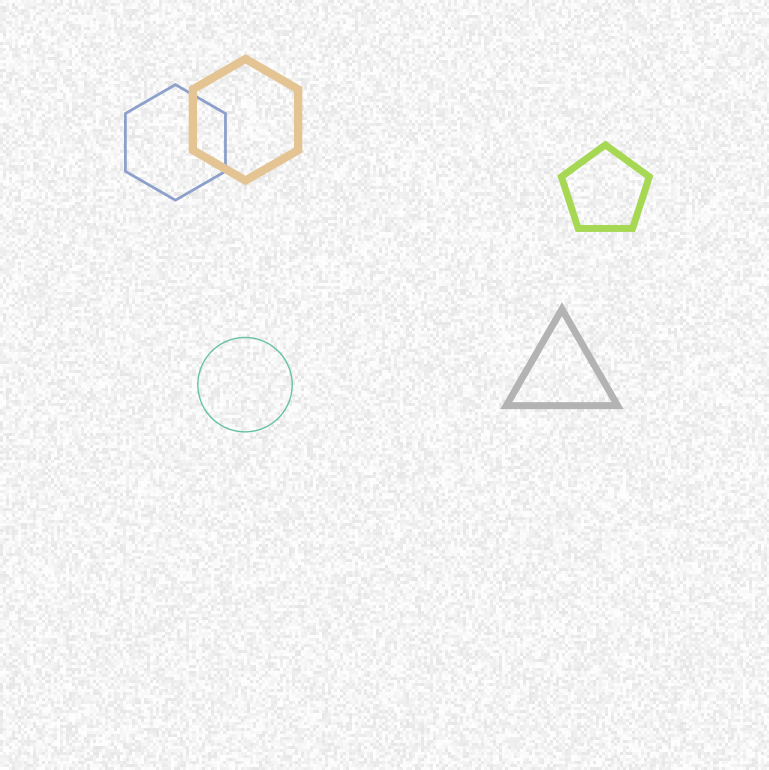[{"shape": "circle", "thickness": 0.5, "radius": 0.31, "center": [0.318, 0.5]}, {"shape": "hexagon", "thickness": 1, "radius": 0.38, "center": [0.228, 0.815]}, {"shape": "pentagon", "thickness": 2.5, "radius": 0.3, "center": [0.786, 0.752]}, {"shape": "hexagon", "thickness": 3, "radius": 0.39, "center": [0.319, 0.844]}, {"shape": "triangle", "thickness": 2.5, "radius": 0.42, "center": [0.73, 0.515]}]